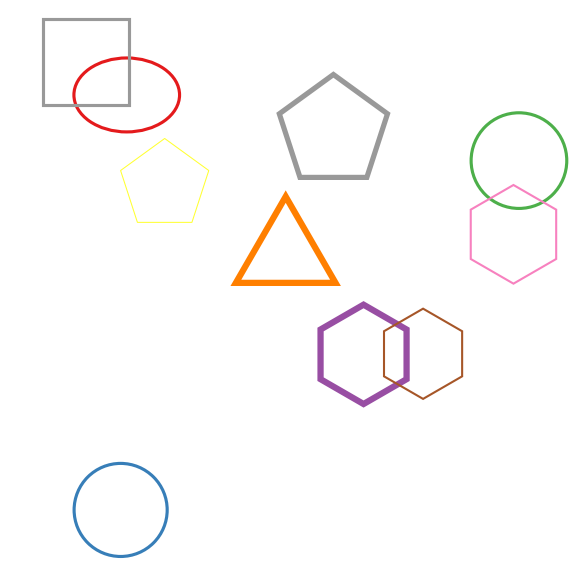[{"shape": "oval", "thickness": 1.5, "radius": 0.46, "center": [0.219, 0.835]}, {"shape": "circle", "thickness": 1.5, "radius": 0.4, "center": [0.209, 0.116]}, {"shape": "circle", "thickness": 1.5, "radius": 0.41, "center": [0.899, 0.721]}, {"shape": "hexagon", "thickness": 3, "radius": 0.43, "center": [0.63, 0.386]}, {"shape": "triangle", "thickness": 3, "radius": 0.5, "center": [0.495, 0.559]}, {"shape": "pentagon", "thickness": 0.5, "radius": 0.4, "center": [0.285, 0.679]}, {"shape": "hexagon", "thickness": 1, "radius": 0.39, "center": [0.733, 0.387]}, {"shape": "hexagon", "thickness": 1, "radius": 0.43, "center": [0.889, 0.593]}, {"shape": "square", "thickness": 1.5, "radius": 0.37, "center": [0.149, 0.892]}, {"shape": "pentagon", "thickness": 2.5, "radius": 0.49, "center": [0.577, 0.772]}]